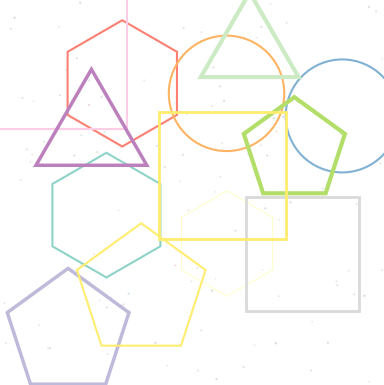[{"shape": "hexagon", "thickness": 1.5, "radius": 0.81, "center": [0.276, 0.441]}, {"shape": "hexagon", "thickness": 0.5, "radius": 0.68, "center": [0.59, 0.367]}, {"shape": "pentagon", "thickness": 2.5, "radius": 0.83, "center": [0.177, 0.137]}, {"shape": "hexagon", "thickness": 1.5, "radius": 0.82, "center": [0.318, 0.783]}, {"shape": "circle", "thickness": 1.5, "radius": 0.73, "center": [0.889, 0.699]}, {"shape": "circle", "thickness": 1.5, "radius": 0.75, "center": [0.588, 0.758]}, {"shape": "pentagon", "thickness": 3, "radius": 0.69, "center": [0.765, 0.61]}, {"shape": "square", "thickness": 1.5, "radius": 0.86, "center": [0.157, 0.838]}, {"shape": "square", "thickness": 2, "radius": 0.74, "center": [0.786, 0.34]}, {"shape": "triangle", "thickness": 2.5, "radius": 0.83, "center": [0.237, 0.654]}, {"shape": "triangle", "thickness": 3, "radius": 0.73, "center": [0.648, 0.873]}, {"shape": "square", "thickness": 2, "radius": 0.82, "center": [0.578, 0.544]}, {"shape": "pentagon", "thickness": 1.5, "radius": 0.88, "center": [0.367, 0.244]}]